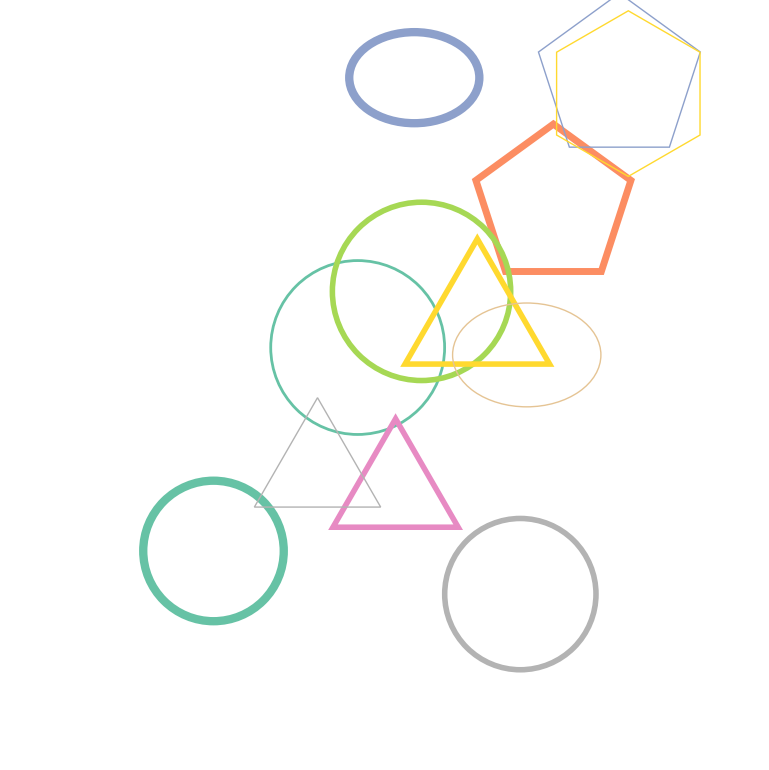[{"shape": "circle", "thickness": 3, "radius": 0.46, "center": [0.277, 0.284]}, {"shape": "circle", "thickness": 1, "radius": 0.56, "center": [0.465, 0.549]}, {"shape": "pentagon", "thickness": 2.5, "radius": 0.53, "center": [0.719, 0.733]}, {"shape": "oval", "thickness": 3, "radius": 0.42, "center": [0.538, 0.899]}, {"shape": "pentagon", "thickness": 0.5, "radius": 0.55, "center": [0.804, 0.898]}, {"shape": "triangle", "thickness": 2, "radius": 0.47, "center": [0.514, 0.362]}, {"shape": "circle", "thickness": 2, "radius": 0.58, "center": [0.547, 0.622]}, {"shape": "hexagon", "thickness": 0.5, "radius": 0.54, "center": [0.816, 0.878]}, {"shape": "triangle", "thickness": 2, "radius": 0.54, "center": [0.62, 0.581]}, {"shape": "oval", "thickness": 0.5, "radius": 0.48, "center": [0.684, 0.539]}, {"shape": "triangle", "thickness": 0.5, "radius": 0.47, "center": [0.412, 0.389]}, {"shape": "circle", "thickness": 2, "radius": 0.49, "center": [0.676, 0.228]}]